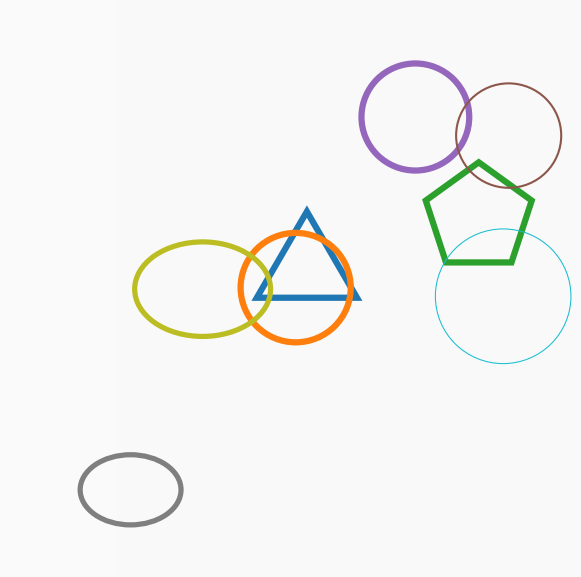[{"shape": "triangle", "thickness": 3, "radius": 0.5, "center": [0.528, 0.533]}, {"shape": "circle", "thickness": 3, "radius": 0.47, "center": [0.509, 0.501]}, {"shape": "pentagon", "thickness": 3, "radius": 0.48, "center": [0.824, 0.622]}, {"shape": "circle", "thickness": 3, "radius": 0.46, "center": [0.715, 0.797]}, {"shape": "circle", "thickness": 1, "radius": 0.45, "center": [0.875, 0.764]}, {"shape": "oval", "thickness": 2.5, "radius": 0.43, "center": [0.225, 0.151]}, {"shape": "oval", "thickness": 2.5, "radius": 0.58, "center": [0.349, 0.498]}, {"shape": "circle", "thickness": 0.5, "radius": 0.58, "center": [0.866, 0.486]}]